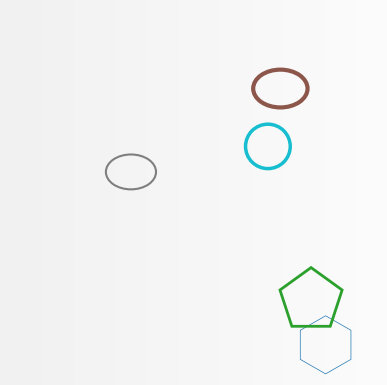[{"shape": "hexagon", "thickness": 0.5, "radius": 0.38, "center": [0.84, 0.104]}, {"shape": "pentagon", "thickness": 2, "radius": 0.42, "center": [0.803, 0.221]}, {"shape": "oval", "thickness": 3, "radius": 0.35, "center": [0.724, 0.77]}, {"shape": "oval", "thickness": 1.5, "radius": 0.32, "center": [0.338, 0.553]}, {"shape": "circle", "thickness": 2.5, "radius": 0.29, "center": [0.691, 0.62]}]